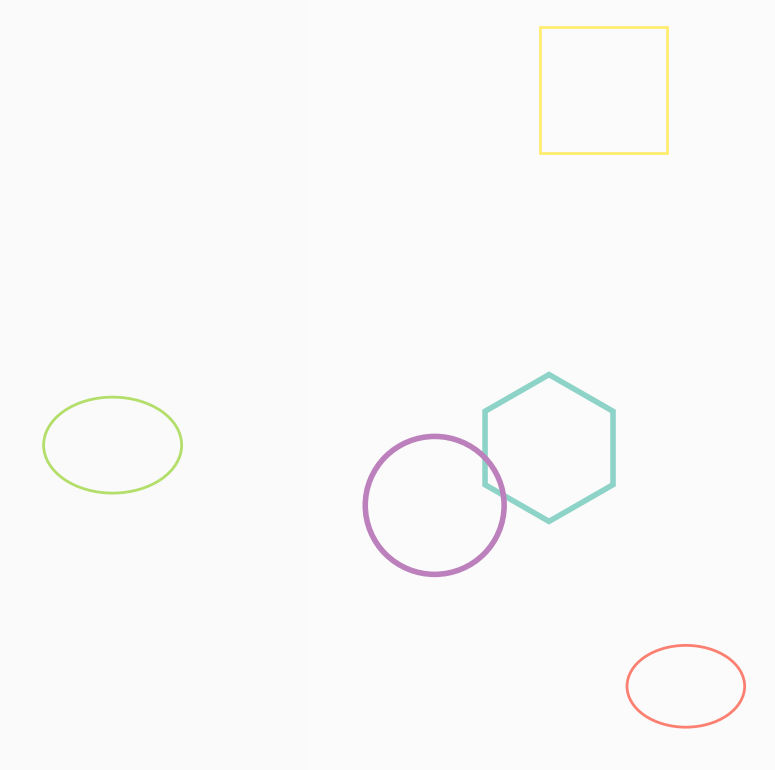[{"shape": "hexagon", "thickness": 2, "radius": 0.48, "center": [0.708, 0.418]}, {"shape": "oval", "thickness": 1, "radius": 0.38, "center": [0.885, 0.109]}, {"shape": "oval", "thickness": 1, "radius": 0.45, "center": [0.145, 0.422]}, {"shape": "circle", "thickness": 2, "radius": 0.45, "center": [0.561, 0.344]}, {"shape": "square", "thickness": 1, "radius": 0.41, "center": [0.779, 0.883]}]